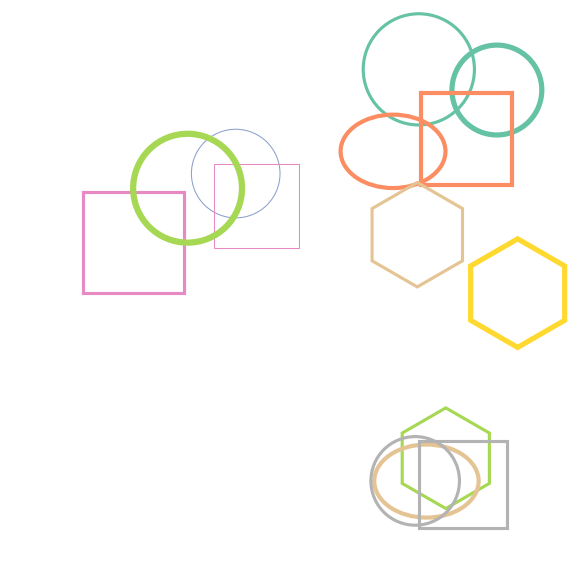[{"shape": "circle", "thickness": 1.5, "radius": 0.48, "center": [0.725, 0.879]}, {"shape": "circle", "thickness": 2.5, "radius": 0.39, "center": [0.86, 0.843]}, {"shape": "oval", "thickness": 2, "radius": 0.45, "center": [0.681, 0.737]}, {"shape": "square", "thickness": 2, "radius": 0.4, "center": [0.808, 0.758]}, {"shape": "circle", "thickness": 0.5, "radius": 0.38, "center": [0.408, 0.699]}, {"shape": "square", "thickness": 1.5, "radius": 0.44, "center": [0.231, 0.579]}, {"shape": "square", "thickness": 0.5, "radius": 0.37, "center": [0.444, 0.643]}, {"shape": "hexagon", "thickness": 1.5, "radius": 0.44, "center": [0.772, 0.206]}, {"shape": "circle", "thickness": 3, "radius": 0.47, "center": [0.325, 0.673]}, {"shape": "hexagon", "thickness": 2.5, "radius": 0.47, "center": [0.896, 0.492]}, {"shape": "hexagon", "thickness": 1.5, "radius": 0.45, "center": [0.723, 0.593]}, {"shape": "oval", "thickness": 2, "radius": 0.45, "center": [0.738, 0.166]}, {"shape": "circle", "thickness": 1.5, "radius": 0.38, "center": [0.719, 0.166]}, {"shape": "square", "thickness": 1.5, "radius": 0.38, "center": [0.802, 0.161]}]